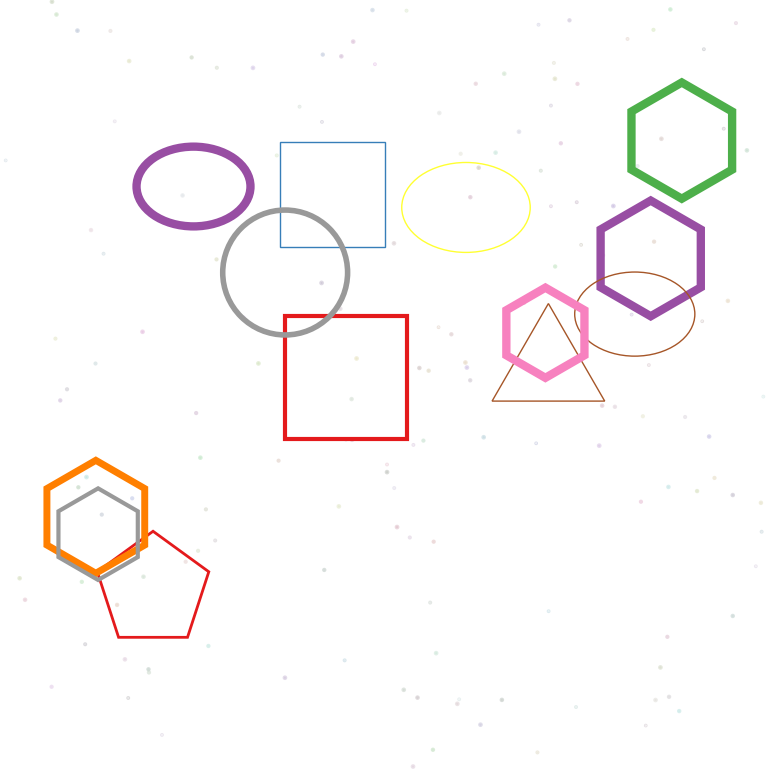[{"shape": "pentagon", "thickness": 1, "radius": 0.38, "center": [0.199, 0.234]}, {"shape": "square", "thickness": 1.5, "radius": 0.4, "center": [0.449, 0.51]}, {"shape": "square", "thickness": 0.5, "radius": 0.34, "center": [0.432, 0.748]}, {"shape": "hexagon", "thickness": 3, "radius": 0.38, "center": [0.885, 0.817]}, {"shape": "hexagon", "thickness": 3, "radius": 0.38, "center": [0.845, 0.664]}, {"shape": "oval", "thickness": 3, "radius": 0.37, "center": [0.251, 0.758]}, {"shape": "hexagon", "thickness": 2.5, "radius": 0.37, "center": [0.124, 0.329]}, {"shape": "oval", "thickness": 0.5, "radius": 0.42, "center": [0.605, 0.731]}, {"shape": "triangle", "thickness": 0.5, "radius": 0.42, "center": [0.712, 0.521]}, {"shape": "oval", "thickness": 0.5, "radius": 0.39, "center": [0.824, 0.592]}, {"shape": "hexagon", "thickness": 3, "radius": 0.29, "center": [0.708, 0.568]}, {"shape": "hexagon", "thickness": 1.5, "radius": 0.3, "center": [0.127, 0.306]}, {"shape": "circle", "thickness": 2, "radius": 0.41, "center": [0.37, 0.646]}]